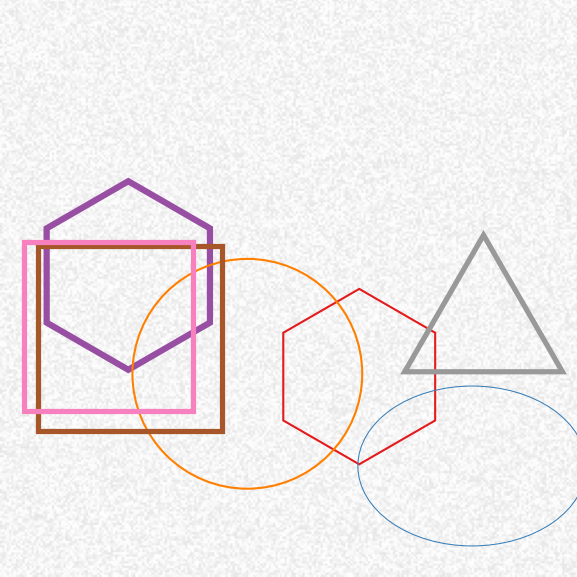[{"shape": "hexagon", "thickness": 1, "radius": 0.76, "center": [0.622, 0.347]}, {"shape": "oval", "thickness": 0.5, "radius": 0.99, "center": [0.817, 0.192]}, {"shape": "hexagon", "thickness": 3, "radius": 0.82, "center": [0.222, 0.522]}, {"shape": "circle", "thickness": 1, "radius": 0.99, "center": [0.428, 0.352]}, {"shape": "square", "thickness": 2.5, "radius": 0.8, "center": [0.225, 0.413]}, {"shape": "square", "thickness": 2.5, "radius": 0.73, "center": [0.188, 0.433]}, {"shape": "triangle", "thickness": 2.5, "radius": 0.79, "center": [0.837, 0.434]}]